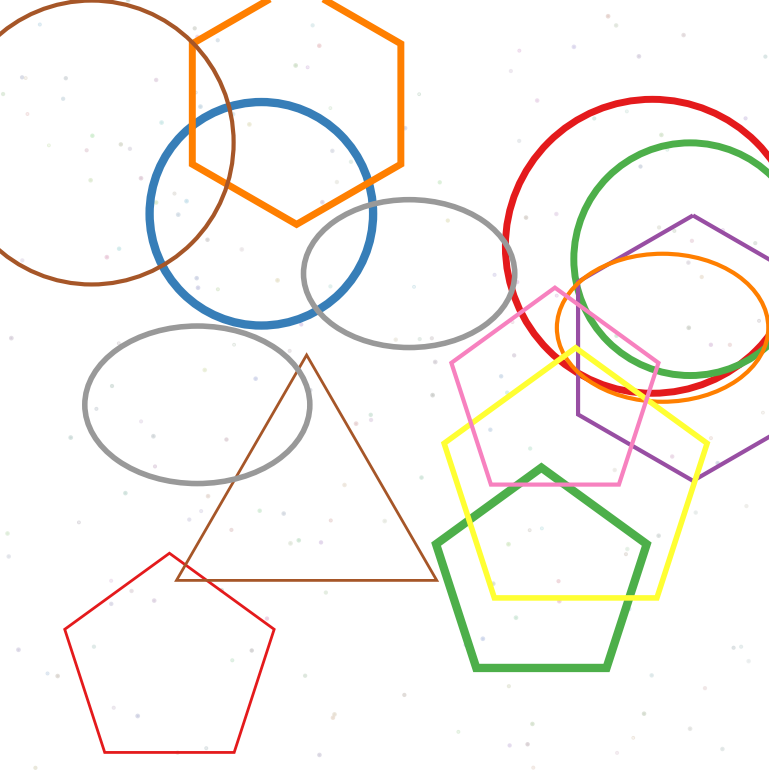[{"shape": "pentagon", "thickness": 1, "radius": 0.72, "center": [0.22, 0.139]}, {"shape": "circle", "thickness": 2.5, "radius": 0.95, "center": [0.847, 0.68]}, {"shape": "circle", "thickness": 3, "radius": 0.73, "center": [0.339, 0.722]}, {"shape": "pentagon", "thickness": 3, "radius": 0.72, "center": [0.703, 0.249]}, {"shape": "circle", "thickness": 2.5, "radius": 0.76, "center": [0.896, 0.663]}, {"shape": "hexagon", "thickness": 1.5, "radius": 0.86, "center": [0.9, 0.548]}, {"shape": "hexagon", "thickness": 2.5, "radius": 0.78, "center": [0.385, 0.865]}, {"shape": "oval", "thickness": 1.5, "radius": 0.69, "center": [0.86, 0.574]}, {"shape": "pentagon", "thickness": 2, "radius": 0.9, "center": [0.748, 0.369]}, {"shape": "circle", "thickness": 1.5, "radius": 0.92, "center": [0.119, 0.815]}, {"shape": "triangle", "thickness": 1, "radius": 0.98, "center": [0.398, 0.344]}, {"shape": "pentagon", "thickness": 1.5, "radius": 0.71, "center": [0.721, 0.485]}, {"shape": "oval", "thickness": 2, "radius": 0.69, "center": [0.531, 0.645]}, {"shape": "oval", "thickness": 2, "radius": 0.73, "center": [0.256, 0.474]}]